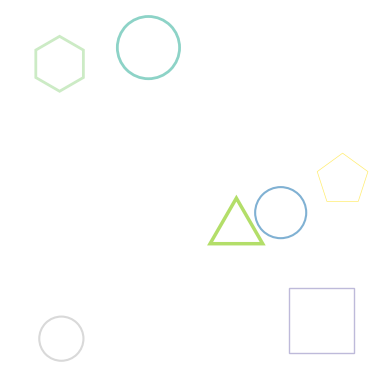[{"shape": "circle", "thickness": 2, "radius": 0.4, "center": [0.386, 0.876]}, {"shape": "square", "thickness": 1, "radius": 0.42, "center": [0.836, 0.168]}, {"shape": "circle", "thickness": 1.5, "radius": 0.33, "center": [0.729, 0.448]}, {"shape": "triangle", "thickness": 2.5, "radius": 0.39, "center": [0.614, 0.406]}, {"shape": "circle", "thickness": 1.5, "radius": 0.29, "center": [0.159, 0.12]}, {"shape": "hexagon", "thickness": 2, "radius": 0.36, "center": [0.155, 0.834]}, {"shape": "pentagon", "thickness": 0.5, "radius": 0.35, "center": [0.89, 0.533]}]